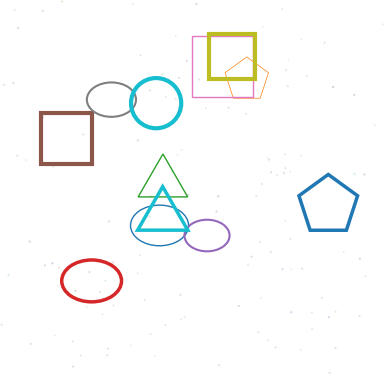[{"shape": "oval", "thickness": 1, "radius": 0.38, "center": [0.414, 0.414]}, {"shape": "pentagon", "thickness": 2.5, "radius": 0.4, "center": [0.853, 0.467]}, {"shape": "pentagon", "thickness": 0.5, "radius": 0.3, "center": [0.641, 0.793]}, {"shape": "triangle", "thickness": 1, "radius": 0.37, "center": [0.423, 0.526]}, {"shape": "oval", "thickness": 2.5, "radius": 0.39, "center": [0.238, 0.27]}, {"shape": "oval", "thickness": 1.5, "radius": 0.29, "center": [0.538, 0.388]}, {"shape": "square", "thickness": 3, "radius": 0.33, "center": [0.172, 0.641]}, {"shape": "square", "thickness": 1, "radius": 0.4, "center": [0.577, 0.827]}, {"shape": "oval", "thickness": 1.5, "radius": 0.32, "center": [0.289, 0.741]}, {"shape": "square", "thickness": 3, "radius": 0.29, "center": [0.603, 0.854]}, {"shape": "triangle", "thickness": 2.5, "radius": 0.38, "center": [0.423, 0.44]}, {"shape": "circle", "thickness": 3, "radius": 0.33, "center": [0.406, 0.732]}]